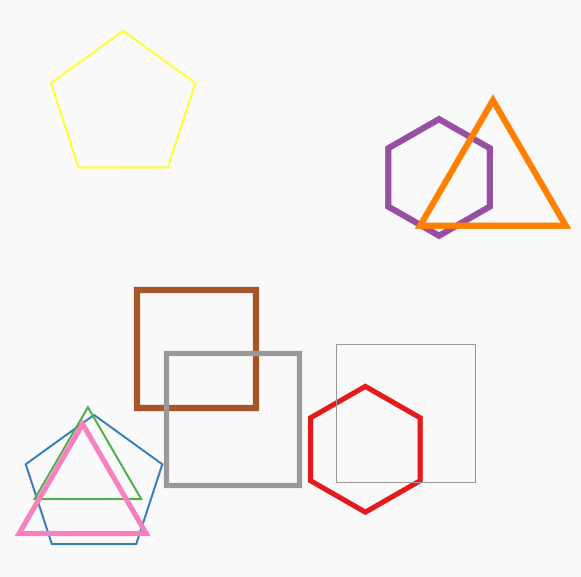[{"shape": "hexagon", "thickness": 2.5, "radius": 0.54, "center": [0.629, 0.221]}, {"shape": "pentagon", "thickness": 1, "radius": 0.62, "center": [0.162, 0.157]}, {"shape": "triangle", "thickness": 1, "radius": 0.53, "center": [0.151, 0.188]}, {"shape": "hexagon", "thickness": 3, "radius": 0.5, "center": [0.755, 0.692]}, {"shape": "triangle", "thickness": 3, "radius": 0.72, "center": [0.848, 0.681]}, {"shape": "pentagon", "thickness": 1, "radius": 0.65, "center": [0.212, 0.815]}, {"shape": "square", "thickness": 3, "radius": 0.51, "center": [0.338, 0.395]}, {"shape": "triangle", "thickness": 2.5, "radius": 0.63, "center": [0.142, 0.138]}, {"shape": "square", "thickness": 2.5, "radius": 0.57, "center": [0.4, 0.273]}, {"shape": "square", "thickness": 0.5, "radius": 0.6, "center": [0.697, 0.284]}]